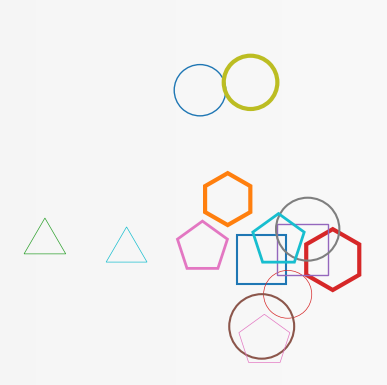[{"shape": "square", "thickness": 1.5, "radius": 0.31, "center": [0.674, 0.326]}, {"shape": "circle", "thickness": 1, "radius": 0.33, "center": [0.516, 0.766]}, {"shape": "hexagon", "thickness": 3, "radius": 0.34, "center": [0.588, 0.483]}, {"shape": "triangle", "thickness": 0.5, "radius": 0.31, "center": [0.116, 0.372]}, {"shape": "circle", "thickness": 0.5, "radius": 0.31, "center": [0.742, 0.236]}, {"shape": "hexagon", "thickness": 3, "radius": 0.4, "center": [0.859, 0.326]}, {"shape": "square", "thickness": 1, "radius": 0.33, "center": [0.78, 0.352]}, {"shape": "circle", "thickness": 1.5, "radius": 0.42, "center": [0.675, 0.152]}, {"shape": "pentagon", "thickness": 2, "radius": 0.34, "center": [0.522, 0.358]}, {"shape": "pentagon", "thickness": 0.5, "radius": 0.35, "center": [0.682, 0.115]}, {"shape": "circle", "thickness": 1.5, "radius": 0.41, "center": [0.794, 0.405]}, {"shape": "circle", "thickness": 3, "radius": 0.35, "center": [0.647, 0.786]}, {"shape": "triangle", "thickness": 0.5, "radius": 0.3, "center": [0.327, 0.35]}, {"shape": "pentagon", "thickness": 2, "radius": 0.35, "center": [0.719, 0.375]}]